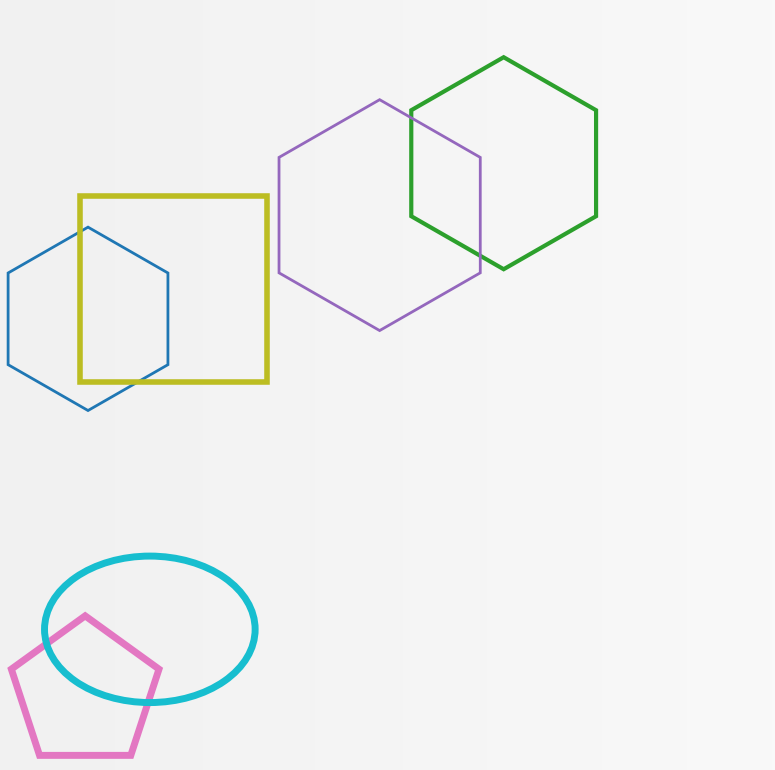[{"shape": "hexagon", "thickness": 1, "radius": 0.6, "center": [0.114, 0.586]}, {"shape": "hexagon", "thickness": 1.5, "radius": 0.69, "center": [0.65, 0.788]}, {"shape": "hexagon", "thickness": 1, "radius": 0.75, "center": [0.49, 0.721]}, {"shape": "pentagon", "thickness": 2.5, "radius": 0.5, "center": [0.11, 0.1]}, {"shape": "square", "thickness": 2, "radius": 0.6, "center": [0.223, 0.625]}, {"shape": "oval", "thickness": 2.5, "radius": 0.68, "center": [0.193, 0.183]}]